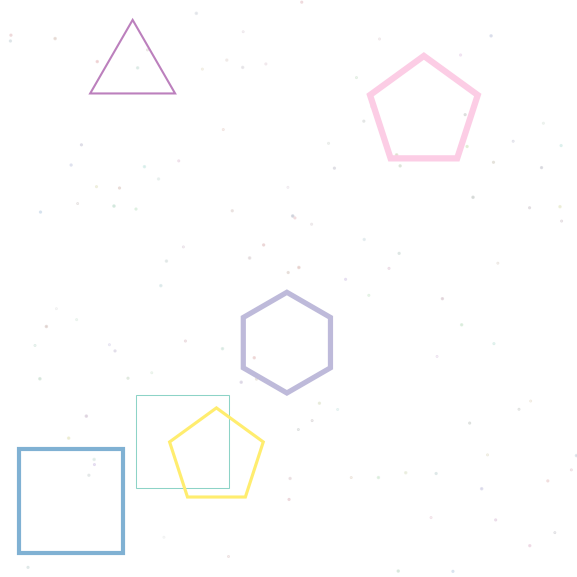[{"shape": "square", "thickness": 0.5, "radius": 0.4, "center": [0.316, 0.235]}, {"shape": "hexagon", "thickness": 2.5, "radius": 0.44, "center": [0.497, 0.406]}, {"shape": "square", "thickness": 2, "radius": 0.45, "center": [0.123, 0.132]}, {"shape": "pentagon", "thickness": 3, "radius": 0.49, "center": [0.734, 0.804]}, {"shape": "triangle", "thickness": 1, "radius": 0.42, "center": [0.23, 0.88]}, {"shape": "pentagon", "thickness": 1.5, "radius": 0.43, "center": [0.375, 0.208]}]